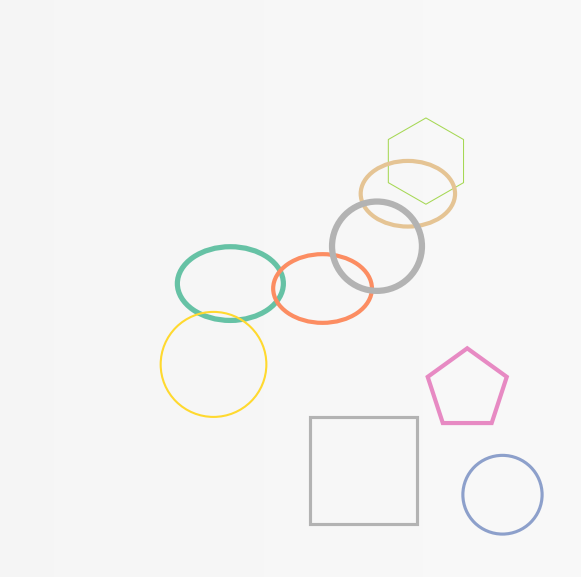[{"shape": "oval", "thickness": 2.5, "radius": 0.46, "center": [0.396, 0.508]}, {"shape": "oval", "thickness": 2, "radius": 0.42, "center": [0.555, 0.5]}, {"shape": "circle", "thickness": 1.5, "radius": 0.34, "center": [0.864, 0.142]}, {"shape": "pentagon", "thickness": 2, "radius": 0.36, "center": [0.804, 0.324]}, {"shape": "hexagon", "thickness": 0.5, "radius": 0.37, "center": [0.733, 0.72]}, {"shape": "circle", "thickness": 1, "radius": 0.45, "center": [0.367, 0.368]}, {"shape": "oval", "thickness": 2, "radius": 0.41, "center": [0.702, 0.664]}, {"shape": "square", "thickness": 1.5, "radius": 0.46, "center": [0.625, 0.185]}, {"shape": "circle", "thickness": 3, "radius": 0.39, "center": [0.649, 0.573]}]